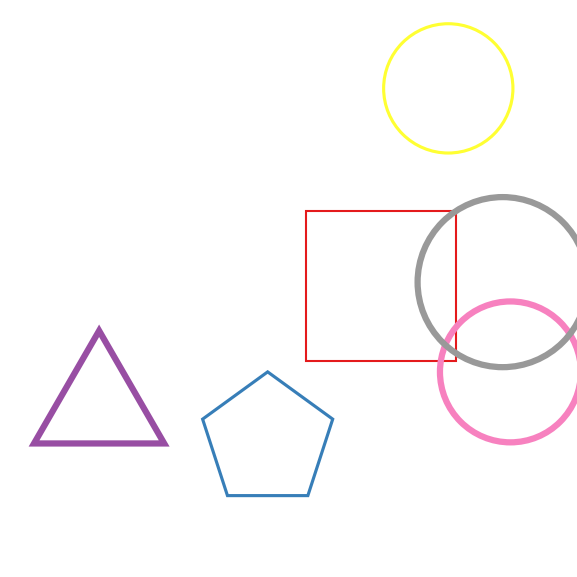[{"shape": "square", "thickness": 1, "radius": 0.65, "center": [0.659, 0.504]}, {"shape": "pentagon", "thickness": 1.5, "radius": 0.59, "center": [0.463, 0.237]}, {"shape": "triangle", "thickness": 3, "radius": 0.65, "center": [0.172, 0.296]}, {"shape": "circle", "thickness": 1.5, "radius": 0.56, "center": [0.776, 0.846]}, {"shape": "circle", "thickness": 3, "radius": 0.61, "center": [0.884, 0.355]}, {"shape": "circle", "thickness": 3, "radius": 0.74, "center": [0.87, 0.511]}]